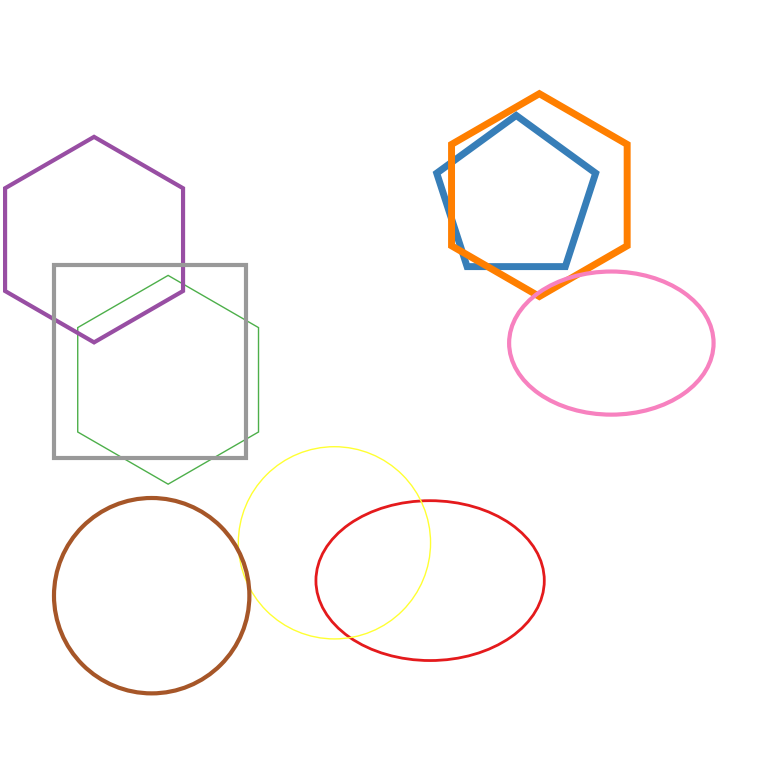[{"shape": "oval", "thickness": 1, "radius": 0.74, "center": [0.559, 0.246]}, {"shape": "pentagon", "thickness": 2.5, "radius": 0.54, "center": [0.67, 0.742]}, {"shape": "hexagon", "thickness": 0.5, "radius": 0.68, "center": [0.218, 0.507]}, {"shape": "hexagon", "thickness": 1.5, "radius": 0.67, "center": [0.122, 0.689]}, {"shape": "hexagon", "thickness": 2.5, "radius": 0.66, "center": [0.7, 0.747]}, {"shape": "circle", "thickness": 0.5, "radius": 0.62, "center": [0.434, 0.295]}, {"shape": "circle", "thickness": 1.5, "radius": 0.63, "center": [0.197, 0.226]}, {"shape": "oval", "thickness": 1.5, "radius": 0.66, "center": [0.794, 0.554]}, {"shape": "square", "thickness": 1.5, "radius": 0.63, "center": [0.195, 0.53]}]